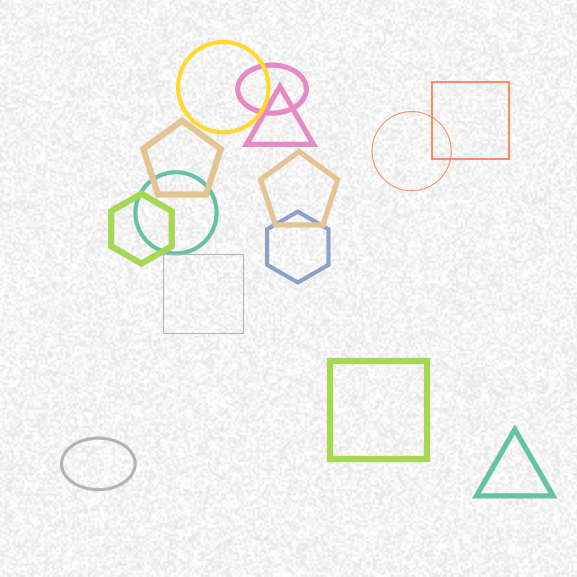[{"shape": "triangle", "thickness": 2.5, "radius": 0.38, "center": [0.891, 0.179]}, {"shape": "circle", "thickness": 2, "radius": 0.35, "center": [0.305, 0.631]}, {"shape": "square", "thickness": 1, "radius": 0.33, "center": [0.815, 0.79]}, {"shape": "circle", "thickness": 0.5, "radius": 0.34, "center": [0.713, 0.737]}, {"shape": "hexagon", "thickness": 2, "radius": 0.31, "center": [0.516, 0.571]}, {"shape": "triangle", "thickness": 2.5, "radius": 0.33, "center": [0.485, 0.783]}, {"shape": "oval", "thickness": 2.5, "radius": 0.3, "center": [0.471, 0.845]}, {"shape": "hexagon", "thickness": 3, "radius": 0.3, "center": [0.245, 0.603]}, {"shape": "square", "thickness": 3, "radius": 0.42, "center": [0.656, 0.289]}, {"shape": "circle", "thickness": 2, "radius": 0.39, "center": [0.387, 0.848]}, {"shape": "pentagon", "thickness": 3, "radius": 0.35, "center": [0.315, 0.72]}, {"shape": "pentagon", "thickness": 2.5, "radius": 0.35, "center": [0.518, 0.666]}, {"shape": "square", "thickness": 0.5, "radius": 0.35, "center": [0.351, 0.491]}, {"shape": "oval", "thickness": 1.5, "radius": 0.32, "center": [0.17, 0.196]}]